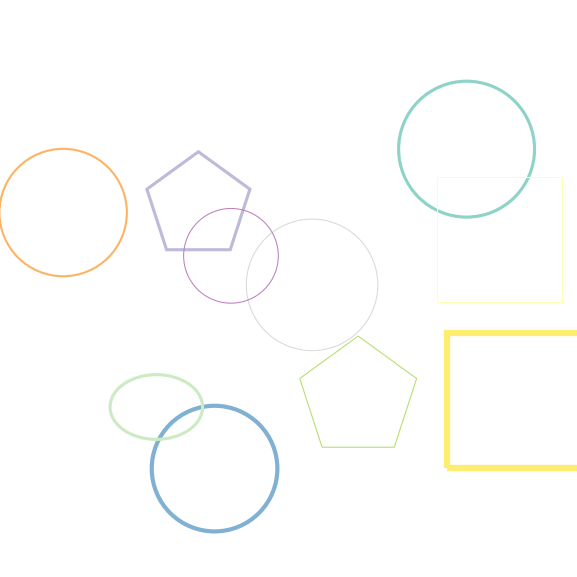[{"shape": "circle", "thickness": 1.5, "radius": 0.59, "center": [0.808, 0.741]}, {"shape": "square", "thickness": 0.5, "radius": 0.54, "center": [0.865, 0.584]}, {"shape": "pentagon", "thickness": 1.5, "radius": 0.47, "center": [0.344, 0.643]}, {"shape": "circle", "thickness": 2, "radius": 0.54, "center": [0.372, 0.188]}, {"shape": "circle", "thickness": 1, "radius": 0.55, "center": [0.109, 0.631]}, {"shape": "pentagon", "thickness": 0.5, "radius": 0.53, "center": [0.62, 0.311]}, {"shape": "circle", "thickness": 0.5, "radius": 0.57, "center": [0.54, 0.506]}, {"shape": "circle", "thickness": 0.5, "radius": 0.41, "center": [0.4, 0.556]}, {"shape": "oval", "thickness": 1.5, "radius": 0.4, "center": [0.271, 0.294]}, {"shape": "square", "thickness": 3, "radius": 0.58, "center": [0.891, 0.306]}]